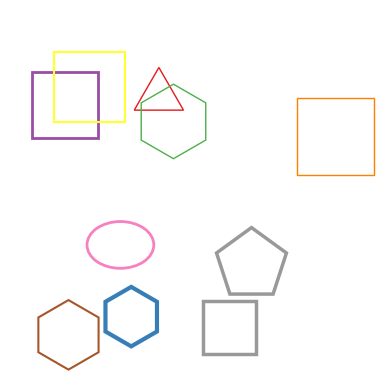[{"shape": "triangle", "thickness": 1, "radius": 0.37, "center": [0.413, 0.751]}, {"shape": "hexagon", "thickness": 3, "radius": 0.39, "center": [0.341, 0.178]}, {"shape": "hexagon", "thickness": 1, "radius": 0.48, "center": [0.451, 0.685]}, {"shape": "square", "thickness": 2, "radius": 0.43, "center": [0.17, 0.728]}, {"shape": "square", "thickness": 1, "radius": 0.5, "center": [0.872, 0.646]}, {"shape": "square", "thickness": 1.5, "radius": 0.46, "center": [0.233, 0.775]}, {"shape": "hexagon", "thickness": 1.5, "radius": 0.45, "center": [0.178, 0.13]}, {"shape": "oval", "thickness": 2, "radius": 0.43, "center": [0.313, 0.364]}, {"shape": "square", "thickness": 2.5, "radius": 0.35, "center": [0.596, 0.149]}, {"shape": "pentagon", "thickness": 2.5, "radius": 0.48, "center": [0.653, 0.313]}]